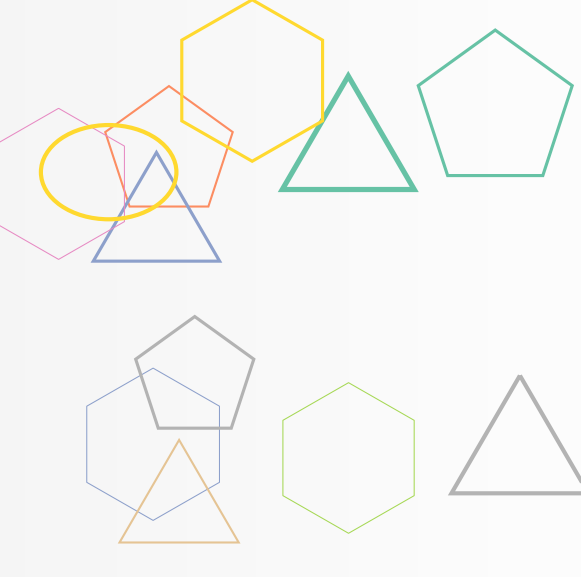[{"shape": "pentagon", "thickness": 1.5, "radius": 0.7, "center": [0.852, 0.808]}, {"shape": "triangle", "thickness": 2.5, "radius": 0.66, "center": [0.599, 0.737]}, {"shape": "pentagon", "thickness": 1, "radius": 0.58, "center": [0.291, 0.735]}, {"shape": "triangle", "thickness": 1.5, "radius": 0.63, "center": [0.269, 0.61]}, {"shape": "hexagon", "thickness": 0.5, "radius": 0.66, "center": [0.263, 0.23]}, {"shape": "hexagon", "thickness": 0.5, "radius": 0.65, "center": [0.101, 0.681]}, {"shape": "hexagon", "thickness": 0.5, "radius": 0.65, "center": [0.6, 0.206]}, {"shape": "hexagon", "thickness": 1.5, "radius": 0.7, "center": [0.434, 0.86]}, {"shape": "oval", "thickness": 2, "radius": 0.58, "center": [0.187, 0.701]}, {"shape": "triangle", "thickness": 1, "radius": 0.59, "center": [0.308, 0.119]}, {"shape": "pentagon", "thickness": 1.5, "radius": 0.53, "center": [0.335, 0.344]}, {"shape": "triangle", "thickness": 2, "radius": 0.68, "center": [0.894, 0.213]}]